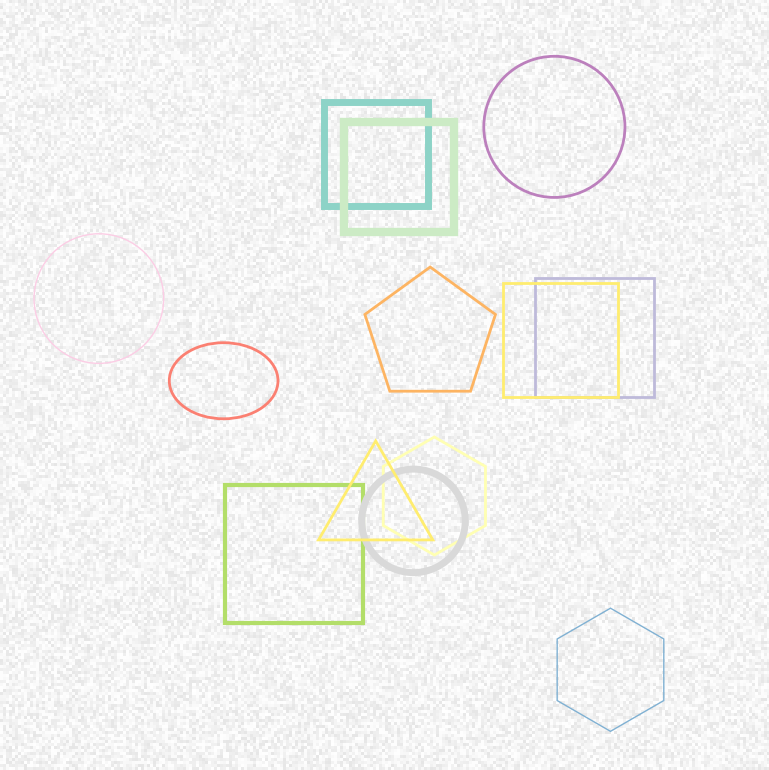[{"shape": "square", "thickness": 2.5, "radius": 0.34, "center": [0.488, 0.8]}, {"shape": "hexagon", "thickness": 1, "radius": 0.38, "center": [0.564, 0.356]}, {"shape": "square", "thickness": 1, "radius": 0.39, "center": [0.772, 0.561]}, {"shape": "oval", "thickness": 1, "radius": 0.35, "center": [0.29, 0.506]}, {"shape": "hexagon", "thickness": 0.5, "radius": 0.4, "center": [0.793, 0.13]}, {"shape": "pentagon", "thickness": 1, "radius": 0.45, "center": [0.559, 0.564]}, {"shape": "square", "thickness": 1.5, "radius": 0.45, "center": [0.382, 0.281]}, {"shape": "circle", "thickness": 0.5, "radius": 0.42, "center": [0.128, 0.612]}, {"shape": "circle", "thickness": 2.5, "radius": 0.34, "center": [0.537, 0.324]}, {"shape": "circle", "thickness": 1, "radius": 0.46, "center": [0.72, 0.835]}, {"shape": "square", "thickness": 3, "radius": 0.36, "center": [0.518, 0.77]}, {"shape": "triangle", "thickness": 1, "radius": 0.43, "center": [0.488, 0.342]}, {"shape": "square", "thickness": 1, "radius": 0.37, "center": [0.728, 0.559]}]